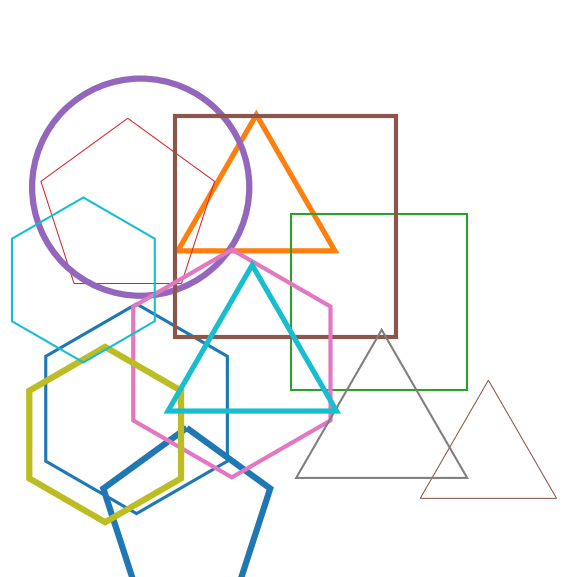[{"shape": "pentagon", "thickness": 3, "radius": 0.76, "center": [0.323, 0.106]}, {"shape": "hexagon", "thickness": 1.5, "radius": 0.91, "center": [0.236, 0.291]}, {"shape": "triangle", "thickness": 2.5, "radius": 0.79, "center": [0.444, 0.643]}, {"shape": "square", "thickness": 1, "radius": 0.76, "center": [0.657, 0.476]}, {"shape": "pentagon", "thickness": 0.5, "radius": 0.79, "center": [0.221, 0.636]}, {"shape": "circle", "thickness": 3, "radius": 0.94, "center": [0.244, 0.675]}, {"shape": "triangle", "thickness": 0.5, "radius": 0.68, "center": [0.846, 0.204]}, {"shape": "square", "thickness": 2, "radius": 0.96, "center": [0.495, 0.607]}, {"shape": "hexagon", "thickness": 2, "radius": 0.99, "center": [0.402, 0.37]}, {"shape": "triangle", "thickness": 1, "radius": 0.85, "center": [0.661, 0.257]}, {"shape": "hexagon", "thickness": 3, "radius": 0.76, "center": [0.182, 0.247]}, {"shape": "hexagon", "thickness": 1, "radius": 0.71, "center": [0.144, 0.514]}, {"shape": "triangle", "thickness": 2.5, "radius": 0.84, "center": [0.437, 0.372]}]